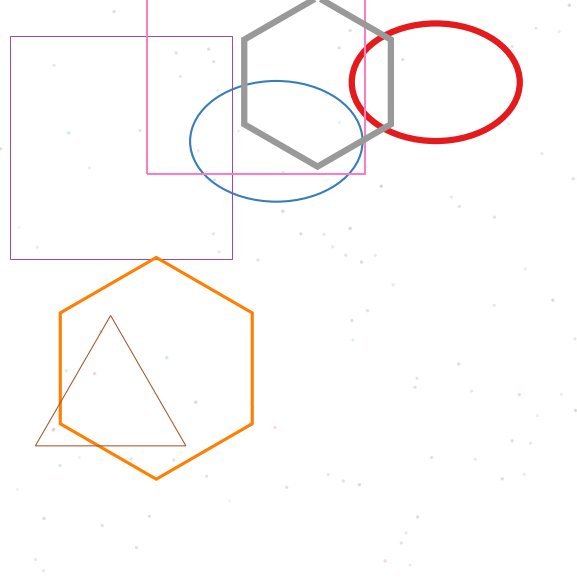[{"shape": "oval", "thickness": 3, "radius": 0.73, "center": [0.755, 0.857]}, {"shape": "oval", "thickness": 1, "radius": 0.75, "center": [0.478, 0.754]}, {"shape": "square", "thickness": 0.5, "radius": 0.96, "center": [0.21, 0.743]}, {"shape": "hexagon", "thickness": 1.5, "radius": 0.96, "center": [0.271, 0.361]}, {"shape": "triangle", "thickness": 0.5, "radius": 0.75, "center": [0.192, 0.302]}, {"shape": "square", "thickness": 1, "radius": 0.94, "center": [0.443, 0.886]}, {"shape": "hexagon", "thickness": 3, "radius": 0.73, "center": [0.55, 0.857]}]